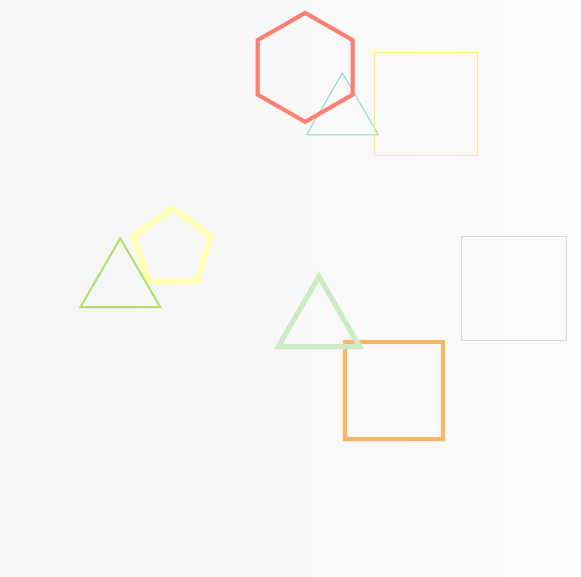[{"shape": "triangle", "thickness": 0.5, "radius": 0.36, "center": [0.589, 0.801]}, {"shape": "pentagon", "thickness": 3, "radius": 0.35, "center": [0.297, 0.568]}, {"shape": "hexagon", "thickness": 2, "radius": 0.47, "center": [0.525, 0.882]}, {"shape": "square", "thickness": 2, "radius": 0.42, "center": [0.678, 0.323]}, {"shape": "triangle", "thickness": 1, "radius": 0.4, "center": [0.207, 0.507]}, {"shape": "square", "thickness": 0.5, "radius": 0.45, "center": [0.883, 0.501]}, {"shape": "triangle", "thickness": 2.5, "radius": 0.4, "center": [0.549, 0.439]}, {"shape": "square", "thickness": 0.5, "radius": 0.44, "center": [0.731, 0.82]}]